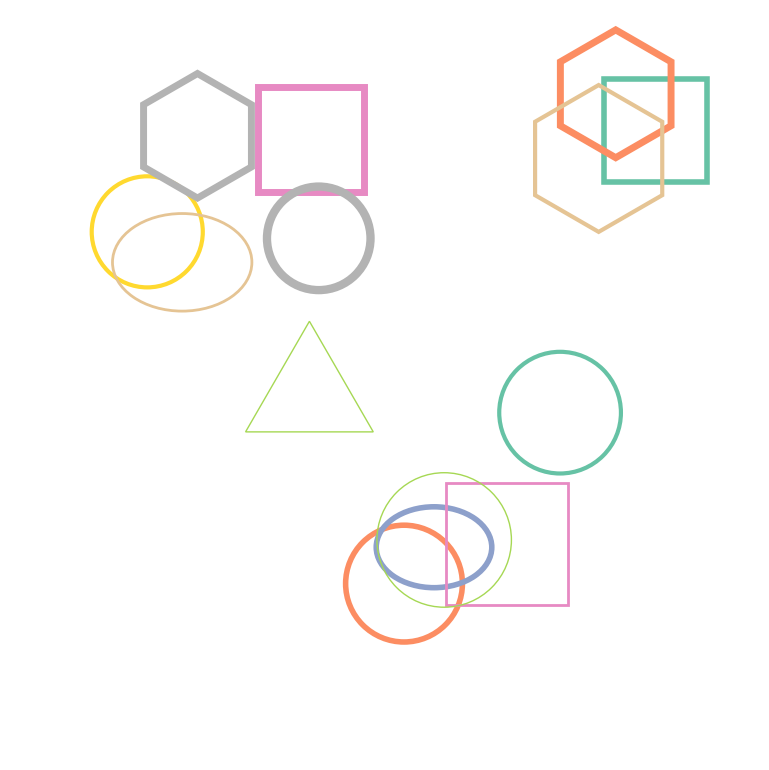[{"shape": "circle", "thickness": 1.5, "radius": 0.4, "center": [0.727, 0.464]}, {"shape": "square", "thickness": 2, "radius": 0.33, "center": [0.852, 0.83]}, {"shape": "circle", "thickness": 2, "radius": 0.38, "center": [0.525, 0.242]}, {"shape": "hexagon", "thickness": 2.5, "radius": 0.41, "center": [0.8, 0.878]}, {"shape": "oval", "thickness": 2, "radius": 0.38, "center": [0.564, 0.289]}, {"shape": "square", "thickness": 1, "radius": 0.4, "center": [0.659, 0.293]}, {"shape": "square", "thickness": 2.5, "radius": 0.34, "center": [0.404, 0.819]}, {"shape": "circle", "thickness": 0.5, "radius": 0.44, "center": [0.577, 0.299]}, {"shape": "triangle", "thickness": 0.5, "radius": 0.48, "center": [0.402, 0.487]}, {"shape": "circle", "thickness": 1.5, "radius": 0.36, "center": [0.191, 0.699]}, {"shape": "hexagon", "thickness": 1.5, "radius": 0.48, "center": [0.777, 0.794]}, {"shape": "oval", "thickness": 1, "radius": 0.45, "center": [0.237, 0.659]}, {"shape": "hexagon", "thickness": 2.5, "radius": 0.4, "center": [0.256, 0.824]}, {"shape": "circle", "thickness": 3, "radius": 0.34, "center": [0.414, 0.69]}]